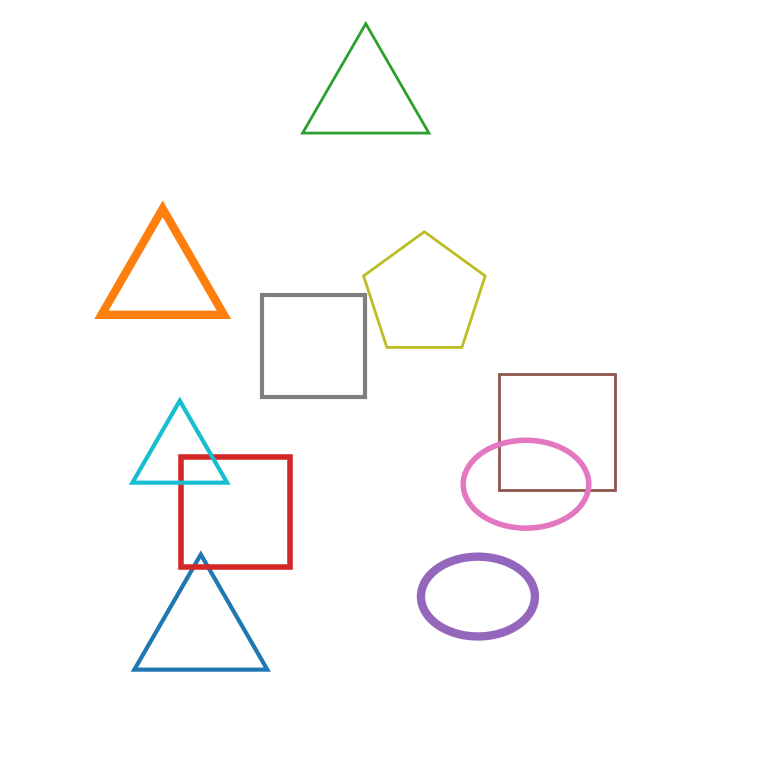[{"shape": "triangle", "thickness": 1.5, "radius": 0.5, "center": [0.261, 0.18]}, {"shape": "triangle", "thickness": 3, "radius": 0.46, "center": [0.211, 0.637]}, {"shape": "triangle", "thickness": 1, "radius": 0.47, "center": [0.475, 0.875]}, {"shape": "square", "thickness": 2, "radius": 0.36, "center": [0.306, 0.335]}, {"shape": "oval", "thickness": 3, "radius": 0.37, "center": [0.621, 0.225]}, {"shape": "square", "thickness": 1, "radius": 0.38, "center": [0.723, 0.439]}, {"shape": "oval", "thickness": 2, "radius": 0.41, "center": [0.683, 0.371]}, {"shape": "square", "thickness": 1.5, "radius": 0.33, "center": [0.407, 0.551]}, {"shape": "pentagon", "thickness": 1, "radius": 0.42, "center": [0.551, 0.616]}, {"shape": "triangle", "thickness": 1.5, "radius": 0.35, "center": [0.233, 0.409]}]